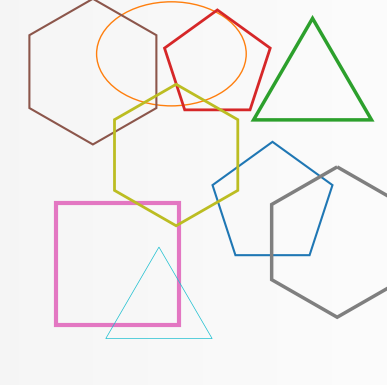[{"shape": "pentagon", "thickness": 1.5, "radius": 0.81, "center": [0.703, 0.469]}, {"shape": "oval", "thickness": 1, "radius": 0.97, "center": [0.442, 0.86]}, {"shape": "triangle", "thickness": 2.5, "radius": 0.88, "center": [0.807, 0.776]}, {"shape": "pentagon", "thickness": 2, "radius": 0.72, "center": [0.561, 0.831]}, {"shape": "hexagon", "thickness": 1.5, "radius": 0.95, "center": [0.24, 0.814]}, {"shape": "square", "thickness": 3, "radius": 0.79, "center": [0.303, 0.314]}, {"shape": "hexagon", "thickness": 2.5, "radius": 0.98, "center": [0.87, 0.371]}, {"shape": "hexagon", "thickness": 2, "radius": 0.92, "center": [0.455, 0.597]}, {"shape": "triangle", "thickness": 0.5, "radius": 0.79, "center": [0.41, 0.2]}]